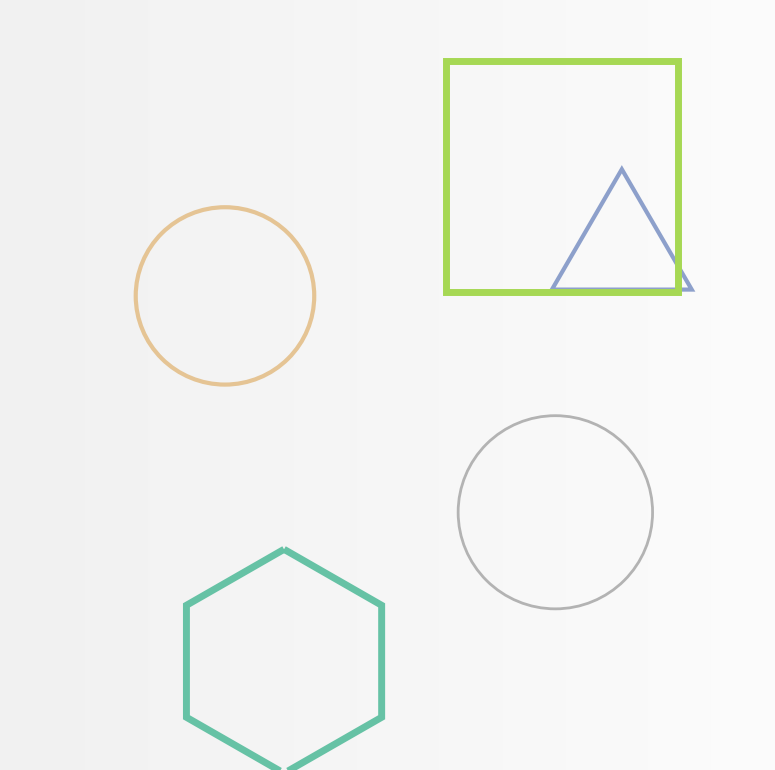[{"shape": "hexagon", "thickness": 2.5, "radius": 0.73, "center": [0.367, 0.141]}, {"shape": "triangle", "thickness": 1.5, "radius": 0.52, "center": [0.802, 0.676]}, {"shape": "square", "thickness": 2.5, "radius": 0.75, "center": [0.725, 0.771]}, {"shape": "circle", "thickness": 1.5, "radius": 0.58, "center": [0.29, 0.616]}, {"shape": "circle", "thickness": 1, "radius": 0.63, "center": [0.717, 0.335]}]